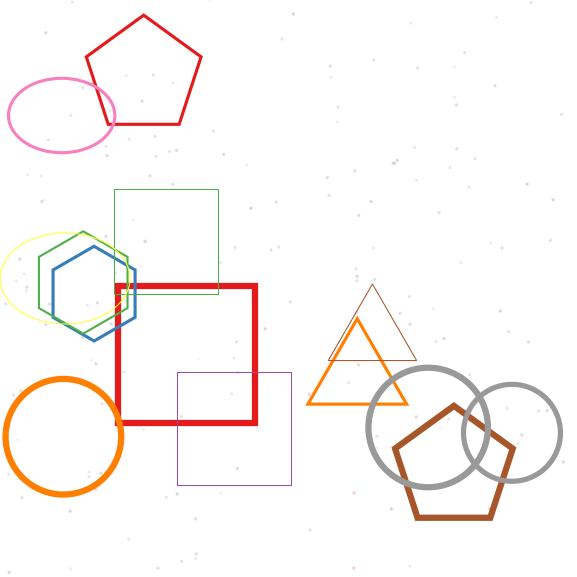[{"shape": "square", "thickness": 3, "radius": 0.59, "center": [0.322, 0.386]}, {"shape": "pentagon", "thickness": 1.5, "radius": 0.52, "center": [0.249, 0.868]}, {"shape": "hexagon", "thickness": 1.5, "radius": 0.41, "center": [0.163, 0.491]}, {"shape": "square", "thickness": 0.5, "radius": 0.45, "center": [0.287, 0.581]}, {"shape": "hexagon", "thickness": 1, "radius": 0.44, "center": [0.144, 0.51]}, {"shape": "square", "thickness": 0.5, "radius": 0.49, "center": [0.405, 0.257]}, {"shape": "circle", "thickness": 3, "radius": 0.5, "center": [0.11, 0.243]}, {"shape": "triangle", "thickness": 1.5, "radius": 0.49, "center": [0.619, 0.349]}, {"shape": "oval", "thickness": 0.5, "radius": 0.56, "center": [0.113, 0.517]}, {"shape": "pentagon", "thickness": 3, "radius": 0.54, "center": [0.786, 0.189]}, {"shape": "triangle", "thickness": 0.5, "radius": 0.44, "center": [0.645, 0.419]}, {"shape": "oval", "thickness": 1.5, "radius": 0.46, "center": [0.107, 0.799]}, {"shape": "circle", "thickness": 2.5, "radius": 0.42, "center": [0.887, 0.25]}, {"shape": "circle", "thickness": 3, "radius": 0.52, "center": [0.741, 0.259]}]